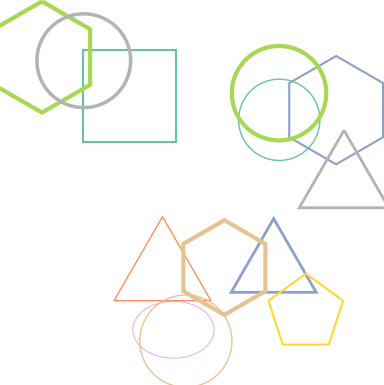[{"shape": "square", "thickness": 1.5, "radius": 0.6, "center": [0.337, 0.751]}, {"shape": "circle", "thickness": 1, "radius": 0.53, "center": [0.725, 0.689]}, {"shape": "triangle", "thickness": 1, "radius": 0.73, "center": [0.422, 0.292]}, {"shape": "triangle", "thickness": 2, "radius": 0.64, "center": [0.711, 0.305]}, {"shape": "hexagon", "thickness": 1.5, "radius": 0.7, "center": [0.873, 0.714]}, {"shape": "oval", "thickness": 0.5, "radius": 0.53, "center": [0.451, 0.143]}, {"shape": "circle", "thickness": 3, "radius": 0.61, "center": [0.725, 0.758]}, {"shape": "hexagon", "thickness": 3, "radius": 0.72, "center": [0.109, 0.852]}, {"shape": "pentagon", "thickness": 1.5, "radius": 0.51, "center": [0.794, 0.187]}, {"shape": "circle", "thickness": 1, "radius": 0.6, "center": [0.483, 0.114]}, {"shape": "hexagon", "thickness": 3, "radius": 0.61, "center": [0.583, 0.305]}, {"shape": "circle", "thickness": 2.5, "radius": 0.61, "center": [0.218, 0.842]}, {"shape": "triangle", "thickness": 2, "radius": 0.67, "center": [0.894, 0.527]}]